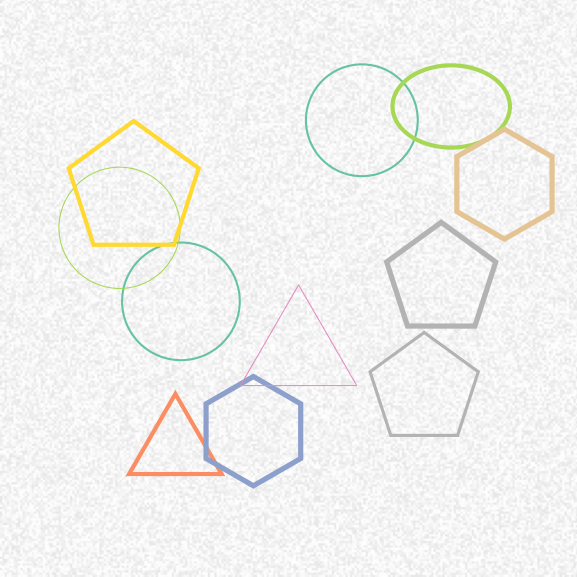[{"shape": "circle", "thickness": 1, "radius": 0.51, "center": [0.313, 0.477]}, {"shape": "circle", "thickness": 1, "radius": 0.48, "center": [0.627, 0.791]}, {"shape": "triangle", "thickness": 2, "radius": 0.46, "center": [0.304, 0.225]}, {"shape": "hexagon", "thickness": 2.5, "radius": 0.47, "center": [0.439, 0.253]}, {"shape": "triangle", "thickness": 0.5, "radius": 0.58, "center": [0.517, 0.39]}, {"shape": "circle", "thickness": 0.5, "radius": 0.53, "center": [0.207, 0.605]}, {"shape": "oval", "thickness": 2, "radius": 0.51, "center": [0.781, 0.815]}, {"shape": "pentagon", "thickness": 2, "radius": 0.59, "center": [0.232, 0.671]}, {"shape": "hexagon", "thickness": 2.5, "radius": 0.48, "center": [0.874, 0.68]}, {"shape": "pentagon", "thickness": 2.5, "radius": 0.5, "center": [0.764, 0.515]}, {"shape": "pentagon", "thickness": 1.5, "radius": 0.49, "center": [0.734, 0.325]}]